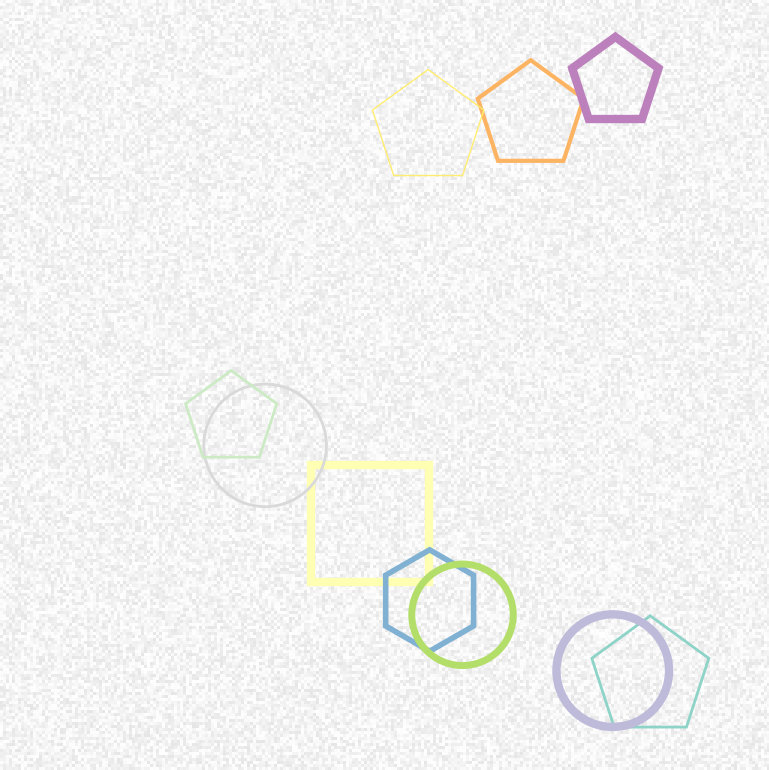[{"shape": "pentagon", "thickness": 1, "radius": 0.4, "center": [0.845, 0.12]}, {"shape": "square", "thickness": 3, "radius": 0.38, "center": [0.481, 0.32]}, {"shape": "circle", "thickness": 3, "radius": 0.37, "center": [0.796, 0.129]}, {"shape": "hexagon", "thickness": 2, "radius": 0.33, "center": [0.558, 0.22]}, {"shape": "pentagon", "thickness": 1.5, "radius": 0.36, "center": [0.689, 0.85]}, {"shape": "circle", "thickness": 2.5, "radius": 0.33, "center": [0.601, 0.202]}, {"shape": "circle", "thickness": 1, "radius": 0.4, "center": [0.344, 0.422]}, {"shape": "pentagon", "thickness": 3, "radius": 0.29, "center": [0.799, 0.893]}, {"shape": "pentagon", "thickness": 1, "radius": 0.31, "center": [0.3, 0.457]}, {"shape": "pentagon", "thickness": 0.5, "radius": 0.38, "center": [0.556, 0.834]}]